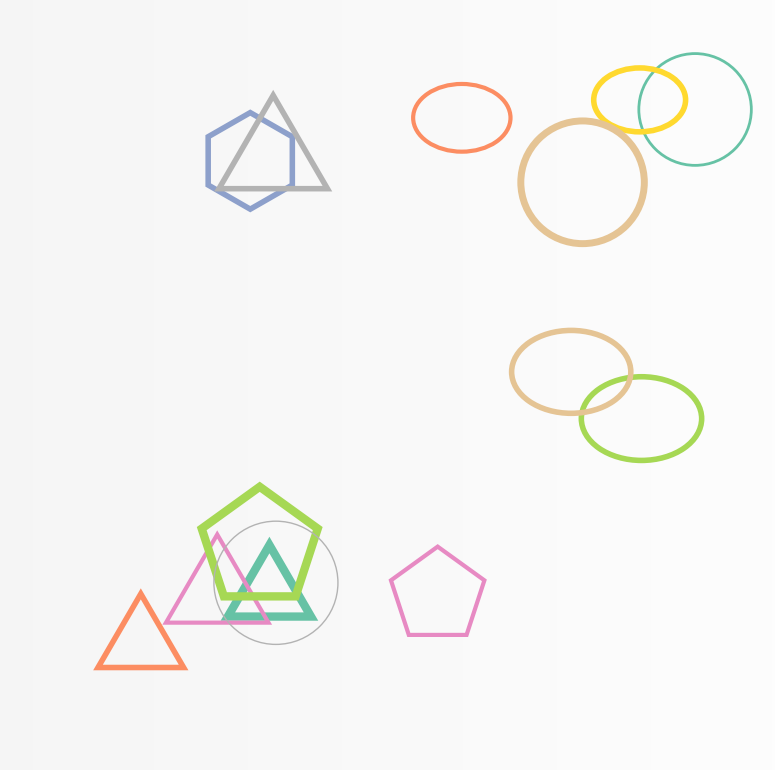[{"shape": "circle", "thickness": 1, "radius": 0.36, "center": [0.897, 0.858]}, {"shape": "triangle", "thickness": 3, "radius": 0.31, "center": [0.348, 0.23]}, {"shape": "triangle", "thickness": 2, "radius": 0.32, "center": [0.182, 0.165]}, {"shape": "oval", "thickness": 1.5, "radius": 0.31, "center": [0.596, 0.847]}, {"shape": "hexagon", "thickness": 2, "radius": 0.31, "center": [0.323, 0.791]}, {"shape": "triangle", "thickness": 1.5, "radius": 0.38, "center": [0.28, 0.23]}, {"shape": "pentagon", "thickness": 1.5, "radius": 0.32, "center": [0.565, 0.227]}, {"shape": "pentagon", "thickness": 3, "radius": 0.39, "center": [0.335, 0.289]}, {"shape": "oval", "thickness": 2, "radius": 0.39, "center": [0.828, 0.456]}, {"shape": "oval", "thickness": 2, "radius": 0.3, "center": [0.825, 0.87]}, {"shape": "circle", "thickness": 2.5, "radius": 0.4, "center": [0.752, 0.763]}, {"shape": "oval", "thickness": 2, "radius": 0.38, "center": [0.737, 0.517]}, {"shape": "circle", "thickness": 0.5, "radius": 0.4, "center": [0.356, 0.243]}, {"shape": "triangle", "thickness": 2, "radius": 0.4, "center": [0.353, 0.795]}]